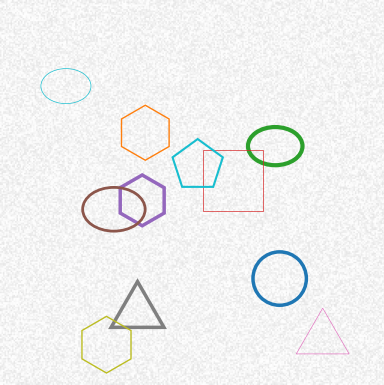[{"shape": "circle", "thickness": 2.5, "radius": 0.35, "center": [0.726, 0.276]}, {"shape": "hexagon", "thickness": 1, "radius": 0.36, "center": [0.377, 0.655]}, {"shape": "oval", "thickness": 3, "radius": 0.35, "center": [0.715, 0.62]}, {"shape": "square", "thickness": 0.5, "radius": 0.39, "center": [0.605, 0.531]}, {"shape": "hexagon", "thickness": 2.5, "radius": 0.33, "center": [0.369, 0.48]}, {"shape": "oval", "thickness": 2, "radius": 0.41, "center": [0.296, 0.456]}, {"shape": "triangle", "thickness": 0.5, "radius": 0.4, "center": [0.838, 0.12]}, {"shape": "triangle", "thickness": 2.5, "radius": 0.4, "center": [0.357, 0.189]}, {"shape": "hexagon", "thickness": 1, "radius": 0.37, "center": [0.277, 0.105]}, {"shape": "oval", "thickness": 0.5, "radius": 0.33, "center": [0.171, 0.776]}, {"shape": "pentagon", "thickness": 1.5, "radius": 0.34, "center": [0.513, 0.57]}]